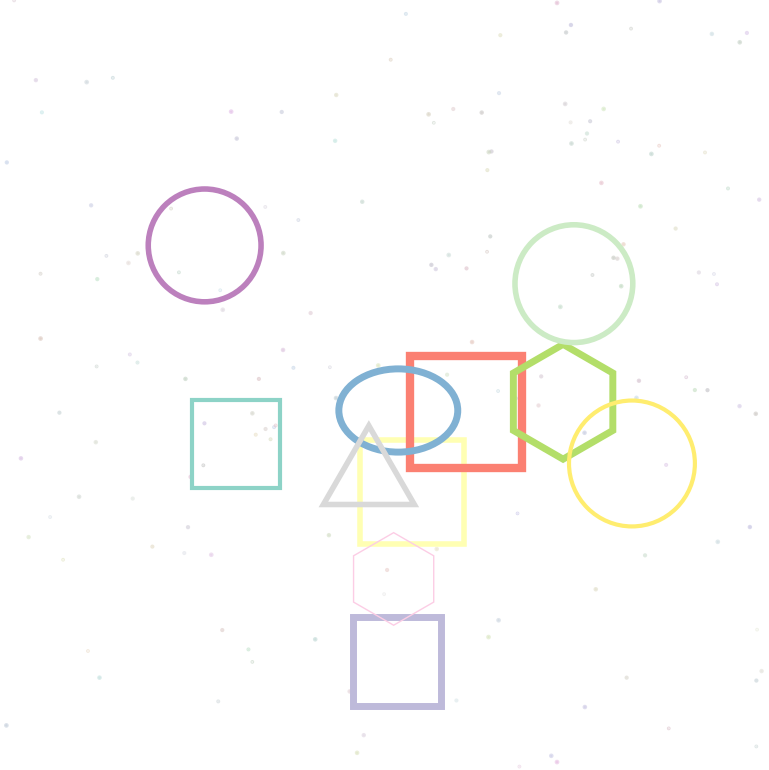[{"shape": "square", "thickness": 1.5, "radius": 0.29, "center": [0.306, 0.423]}, {"shape": "square", "thickness": 2, "radius": 0.34, "center": [0.535, 0.36]}, {"shape": "square", "thickness": 2.5, "radius": 0.29, "center": [0.516, 0.141]}, {"shape": "square", "thickness": 3, "radius": 0.36, "center": [0.606, 0.465]}, {"shape": "oval", "thickness": 2.5, "radius": 0.39, "center": [0.517, 0.467]}, {"shape": "hexagon", "thickness": 2.5, "radius": 0.37, "center": [0.731, 0.478]}, {"shape": "hexagon", "thickness": 0.5, "radius": 0.3, "center": [0.511, 0.248]}, {"shape": "triangle", "thickness": 2, "radius": 0.34, "center": [0.479, 0.379]}, {"shape": "circle", "thickness": 2, "radius": 0.37, "center": [0.266, 0.681]}, {"shape": "circle", "thickness": 2, "radius": 0.38, "center": [0.745, 0.632]}, {"shape": "circle", "thickness": 1.5, "radius": 0.41, "center": [0.821, 0.398]}]